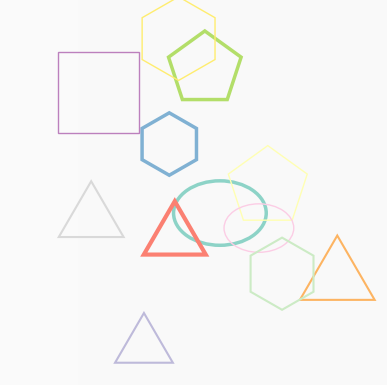[{"shape": "oval", "thickness": 2.5, "radius": 0.6, "center": [0.567, 0.447]}, {"shape": "pentagon", "thickness": 1, "radius": 0.54, "center": [0.691, 0.515]}, {"shape": "triangle", "thickness": 1.5, "radius": 0.43, "center": [0.371, 0.101]}, {"shape": "triangle", "thickness": 3, "radius": 0.46, "center": [0.451, 0.385]}, {"shape": "hexagon", "thickness": 2.5, "radius": 0.41, "center": [0.437, 0.626]}, {"shape": "triangle", "thickness": 1.5, "radius": 0.56, "center": [0.87, 0.277]}, {"shape": "pentagon", "thickness": 2.5, "radius": 0.49, "center": [0.529, 0.821]}, {"shape": "oval", "thickness": 1, "radius": 0.45, "center": [0.668, 0.408]}, {"shape": "triangle", "thickness": 1.5, "radius": 0.48, "center": [0.235, 0.433]}, {"shape": "square", "thickness": 1, "radius": 0.52, "center": [0.255, 0.76]}, {"shape": "hexagon", "thickness": 1.5, "radius": 0.47, "center": [0.728, 0.289]}, {"shape": "hexagon", "thickness": 1, "radius": 0.54, "center": [0.461, 0.9]}]